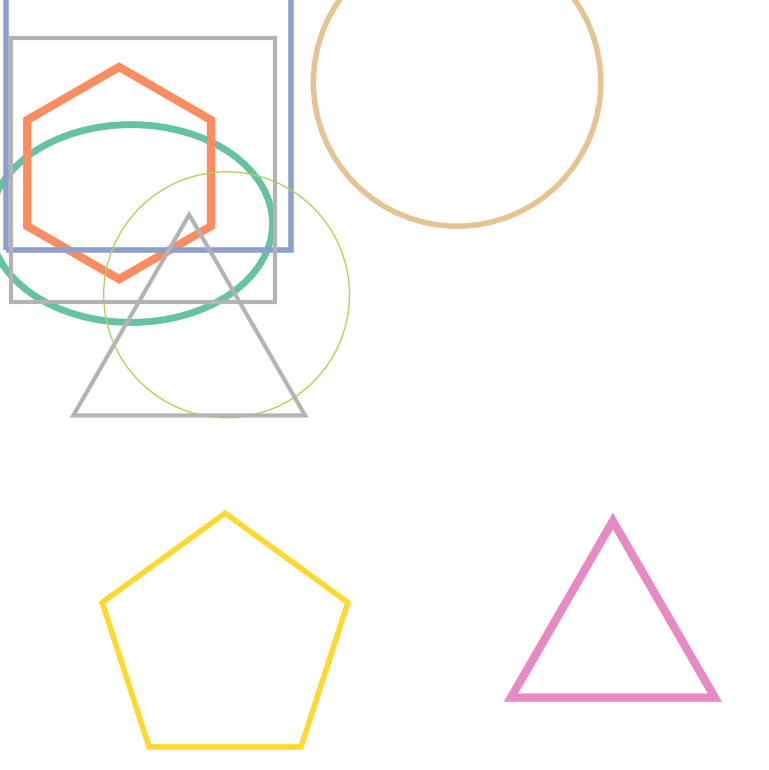[{"shape": "oval", "thickness": 2.5, "radius": 0.92, "center": [0.17, 0.71]}, {"shape": "hexagon", "thickness": 3, "radius": 0.69, "center": [0.155, 0.775]}, {"shape": "square", "thickness": 2, "radius": 0.93, "center": [0.193, 0.861]}, {"shape": "triangle", "thickness": 3, "radius": 0.76, "center": [0.796, 0.17]}, {"shape": "circle", "thickness": 0.5, "radius": 0.8, "center": [0.294, 0.617]}, {"shape": "pentagon", "thickness": 2, "radius": 0.84, "center": [0.292, 0.166]}, {"shape": "circle", "thickness": 2, "radius": 0.93, "center": [0.594, 0.893]}, {"shape": "triangle", "thickness": 1.5, "radius": 0.87, "center": [0.246, 0.547]}, {"shape": "square", "thickness": 1.5, "radius": 0.86, "center": [0.185, 0.779]}]